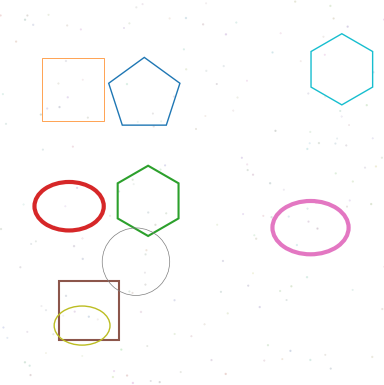[{"shape": "pentagon", "thickness": 1, "radius": 0.49, "center": [0.375, 0.754]}, {"shape": "square", "thickness": 0.5, "radius": 0.41, "center": [0.19, 0.768]}, {"shape": "hexagon", "thickness": 1.5, "radius": 0.46, "center": [0.385, 0.478]}, {"shape": "oval", "thickness": 3, "radius": 0.45, "center": [0.18, 0.464]}, {"shape": "square", "thickness": 1.5, "radius": 0.39, "center": [0.231, 0.194]}, {"shape": "oval", "thickness": 3, "radius": 0.49, "center": [0.807, 0.409]}, {"shape": "circle", "thickness": 0.5, "radius": 0.44, "center": [0.353, 0.32]}, {"shape": "oval", "thickness": 1, "radius": 0.36, "center": [0.213, 0.154]}, {"shape": "hexagon", "thickness": 1, "radius": 0.46, "center": [0.888, 0.82]}]